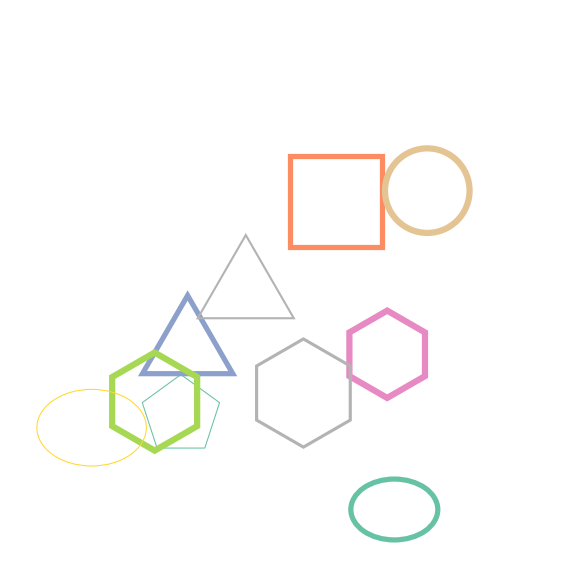[{"shape": "oval", "thickness": 2.5, "radius": 0.38, "center": [0.683, 0.117]}, {"shape": "pentagon", "thickness": 0.5, "radius": 0.35, "center": [0.313, 0.28]}, {"shape": "square", "thickness": 2.5, "radius": 0.4, "center": [0.582, 0.651]}, {"shape": "triangle", "thickness": 2.5, "radius": 0.45, "center": [0.325, 0.397]}, {"shape": "hexagon", "thickness": 3, "radius": 0.38, "center": [0.67, 0.386]}, {"shape": "hexagon", "thickness": 3, "radius": 0.42, "center": [0.268, 0.304]}, {"shape": "oval", "thickness": 0.5, "radius": 0.47, "center": [0.159, 0.259]}, {"shape": "circle", "thickness": 3, "radius": 0.37, "center": [0.74, 0.669]}, {"shape": "triangle", "thickness": 1, "radius": 0.48, "center": [0.426, 0.496]}, {"shape": "hexagon", "thickness": 1.5, "radius": 0.47, "center": [0.525, 0.319]}]